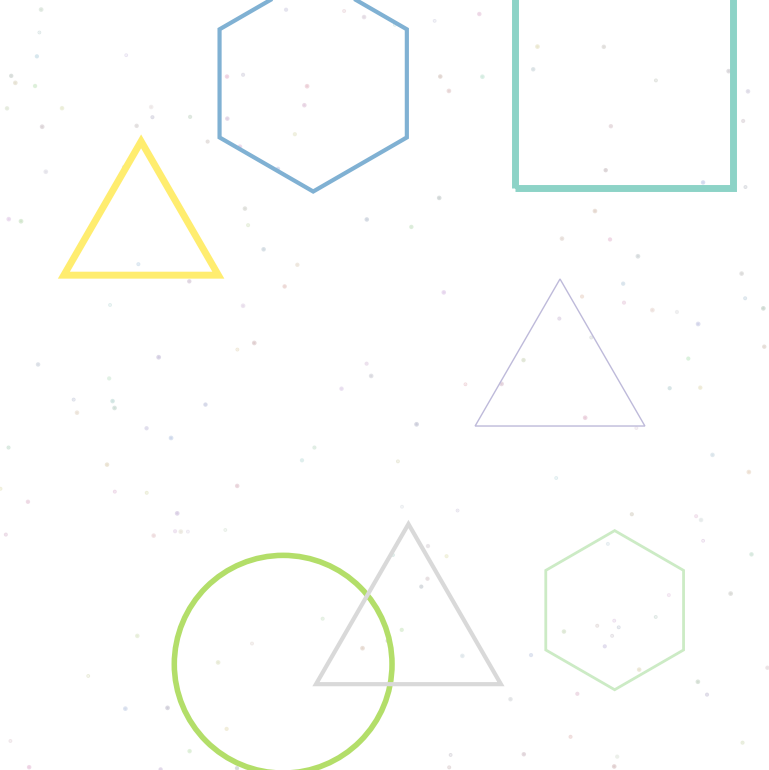[{"shape": "square", "thickness": 2.5, "radius": 0.71, "center": [0.81, 0.897]}, {"shape": "triangle", "thickness": 0.5, "radius": 0.64, "center": [0.727, 0.51]}, {"shape": "hexagon", "thickness": 1.5, "radius": 0.7, "center": [0.407, 0.892]}, {"shape": "circle", "thickness": 2, "radius": 0.71, "center": [0.368, 0.137]}, {"shape": "triangle", "thickness": 1.5, "radius": 0.69, "center": [0.53, 0.181]}, {"shape": "hexagon", "thickness": 1, "radius": 0.52, "center": [0.798, 0.208]}, {"shape": "triangle", "thickness": 2.5, "radius": 0.58, "center": [0.183, 0.701]}]